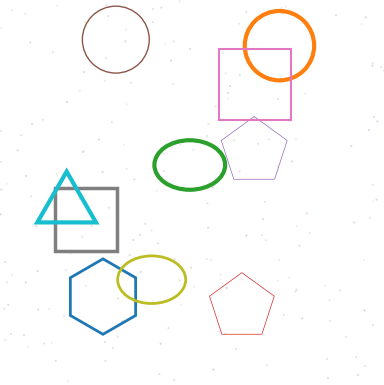[{"shape": "hexagon", "thickness": 2, "radius": 0.49, "center": [0.268, 0.23]}, {"shape": "circle", "thickness": 3, "radius": 0.45, "center": [0.726, 0.881]}, {"shape": "oval", "thickness": 3, "radius": 0.46, "center": [0.493, 0.571]}, {"shape": "pentagon", "thickness": 0.5, "radius": 0.44, "center": [0.628, 0.203]}, {"shape": "pentagon", "thickness": 0.5, "radius": 0.45, "center": [0.66, 0.607]}, {"shape": "circle", "thickness": 1, "radius": 0.43, "center": [0.301, 0.897]}, {"shape": "square", "thickness": 1.5, "radius": 0.46, "center": [0.663, 0.78]}, {"shape": "square", "thickness": 2.5, "radius": 0.41, "center": [0.224, 0.43]}, {"shape": "oval", "thickness": 2, "radius": 0.44, "center": [0.394, 0.274]}, {"shape": "triangle", "thickness": 3, "radius": 0.44, "center": [0.173, 0.466]}]